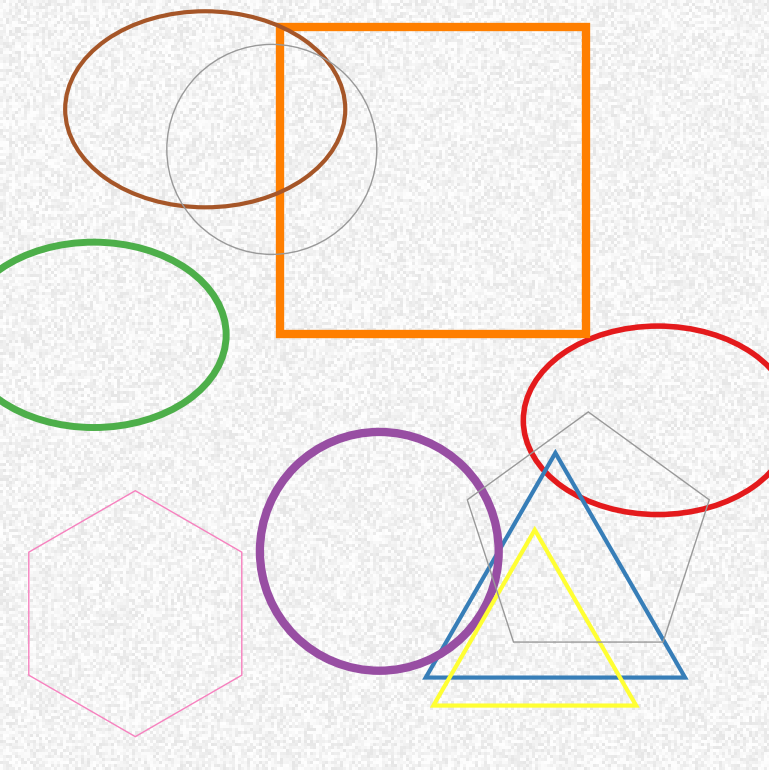[{"shape": "oval", "thickness": 2, "radius": 0.87, "center": [0.854, 0.454]}, {"shape": "triangle", "thickness": 1.5, "radius": 0.97, "center": [0.721, 0.217]}, {"shape": "oval", "thickness": 2.5, "radius": 0.86, "center": [0.122, 0.565]}, {"shape": "circle", "thickness": 3, "radius": 0.78, "center": [0.493, 0.284]}, {"shape": "square", "thickness": 3, "radius": 1.0, "center": [0.562, 0.765]}, {"shape": "triangle", "thickness": 1.5, "radius": 0.76, "center": [0.695, 0.16]}, {"shape": "oval", "thickness": 1.5, "radius": 0.91, "center": [0.267, 0.858]}, {"shape": "hexagon", "thickness": 0.5, "radius": 0.8, "center": [0.176, 0.203]}, {"shape": "circle", "thickness": 0.5, "radius": 0.68, "center": [0.353, 0.806]}, {"shape": "pentagon", "thickness": 0.5, "radius": 0.83, "center": [0.764, 0.3]}]